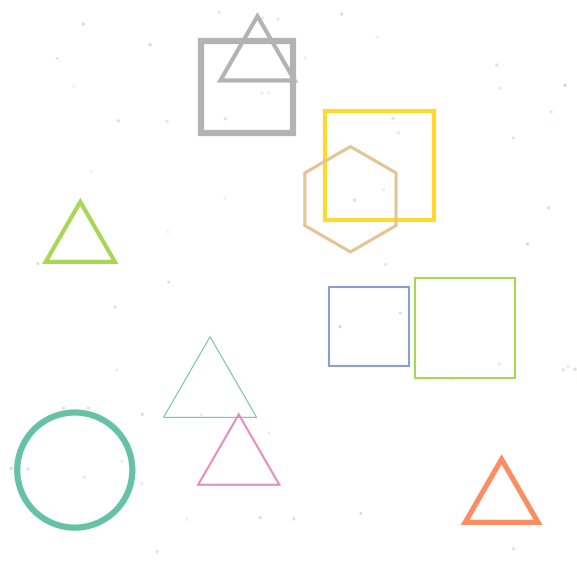[{"shape": "triangle", "thickness": 0.5, "radius": 0.47, "center": [0.364, 0.323]}, {"shape": "circle", "thickness": 3, "radius": 0.5, "center": [0.129, 0.185]}, {"shape": "triangle", "thickness": 2.5, "radius": 0.36, "center": [0.869, 0.131]}, {"shape": "square", "thickness": 1, "radius": 0.34, "center": [0.639, 0.433]}, {"shape": "triangle", "thickness": 1, "radius": 0.41, "center": [0.413, 0.2]}, {"shape": "triangle", "thickness": 2, "radius": 0.35, "center": [0.139, 0.58]}, {"shape": "square", "thickness": 1, "radius": 0.43, "center": [0.806, 0.432]}, {"shape": "square", "thickness": 2, "radius": 0.47, "center": [0.657, 0.712]}, {"shape": "hexagon", "thickness": 1.5, "radius": 0.46, "center": [0.607, 0.654]}, {"shape": "square", "thickness": 3, "radius": 0.4, "center": [0.428, 0.849]}, {"shape": "triangle", "thickness": 2, "radius": 0.37, "center": [0.446, 0.897]}]